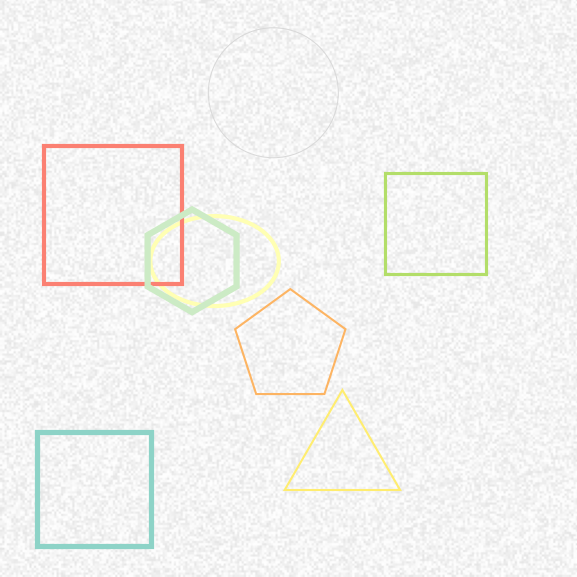[{"shape": "square", "thickness": 2.5, "radius": 0.49, "center": [0.162, 0.153]}, {"shape": "oval", "thickness": 2, "radius": 0.56, "center": [0.372, 0.547]}, {"shape": "square", "thickness": 2, "radius": 0.6, "center": [0.196, 0.627]}, {"shape": "pentagon", "thickness": 1, "radius": 0.5, "center": [0.503, 0.398]}, {"shape": "square", "thickness": 1.5, "radius": 0.44, "center": [0.754, 0.612]}, {"shape": "circle", "thickness": 0.5, "radius": 0.56, "center": [0.473, 0.839]}, {"shape": "hexagon", "thickness": 3, "radius": 0.44, "center": [0.333, 0.548]}, {"shape": "triangle", "thickness": 1, "radius": 0.58, "center": [0.593, 0.208]}]